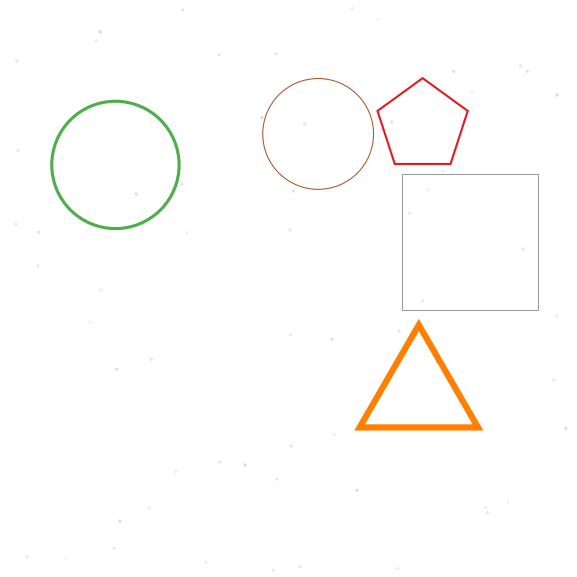[{"shape": "pentagon", "thickness": 1, "radius": 0.41, "center": [0.732, 0.782]}, {"shape": "circle", "thickness": 1.5, "radius": 0.55, "center": [0.2, 0.714]}, {"shape": "triangle", "thickness": 3, "radius": 0.59, "center": [0.725, 0.318]}, {"shape": "circle", "thickness": 0.5, "radius": 0.48, "center": [0.551, 0.767]}, {"shape": "square", "thickness": 0.5, "radius": 0.59, "center": [0.814, 0.58]}]